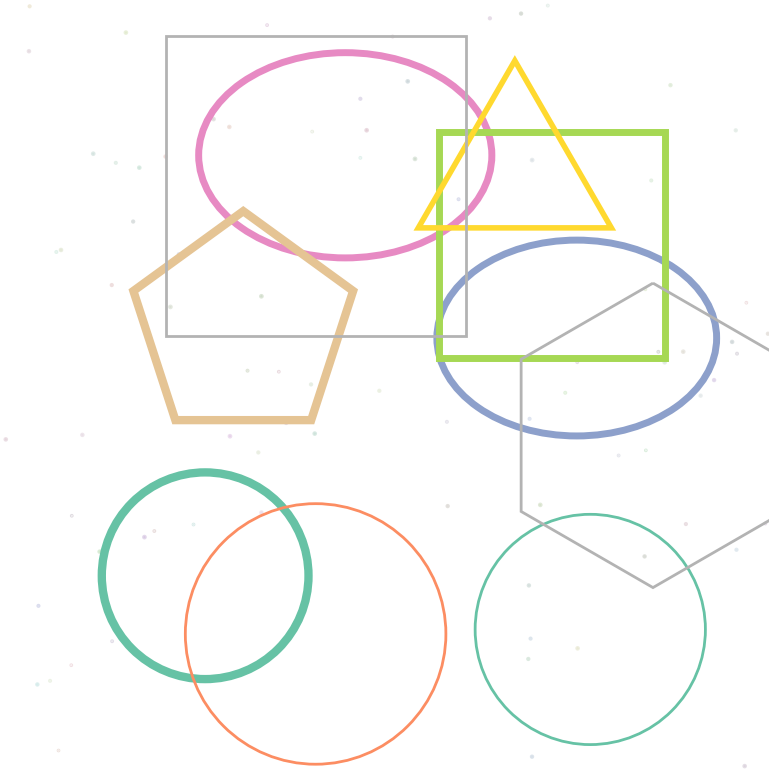[{"shape": "circle", "thickness": 1, "radius": 0.75, "center": [0.767, 0.183]}, {"shape": "circle", "thickness": 3, "radius": 0.67, "center": [0.266, 0.252]}, {"shape": "circle", "thickness": 1, "radius": 0.85, "center": [0.41, 0.177]}, {"shape": "oval", "thickness": 2.5, "radius": 0.91, "center": [0.749, 0.561]}, {"shape": "oval", "thickness": 2.5, "radius": 0.95, "center": [0.448, 0.798]}, {"shape": "square", "thickness": 2.5, "radius": 0.73, "center": [0.717, 0.682]}, {"shape": "triangle", "thickness": 2, "radius": 0.72, "center": [0.669, 0.776]}, {"shape": "pentagon", "thickness": 3, "radius": 0.75, "center": [0.316, 0.576]}, {"shape": "square", "thickness": 1, "radius": 0.97, "center": [0.41, 0.759]}, {"shape": "hexagon", "thickness": 1, "radius": 0.99, "center": [0.848, 0.435]}]